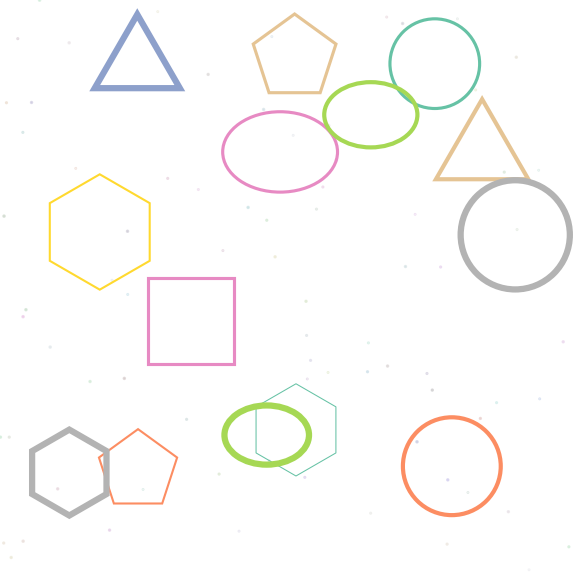[{"shape": "circle", "thickness": 1.5, "radius": 0.39, "center": [0.753, 0.889]}, {"shape": "hexagon", "thickness": 0.5, "radius": 0.4, "center": [0.513, 0.255]}, {"shape": "circle", "thickness": 2, "radius": 0.42, "center": [0.782, 0.192]}, {"shape": "pentagon", "thickness": 1, "radius": 0.36, "center": [0.239, 0.185]}, {"shape": "triangle", "thickness": 3, "radius": 0.43, "center": [0.238, 0.889]}, {"shape": "oval", "thickness": 1.5, "radius": 0.5, "center": [0.485, 0.736]}, {"shape": "square", "thickness": 1.5, "radius": 0.37, "center": [0.331, 0.444]}, {"shape": "oval", "thickness": 3, "radius": 0.37, "center": [0.462, 0.246]}, {"shape": "oval", "thickness": 2, "radius": 0.4, "center": [0.642, 0.8]}, {"shape": "hexagon", "thickness": 1, "radius": 0.5, "center": [0.173, 0.597]}, {"shape": "pentagon", "thickness": 1.5, "radius": 0.38, "center": [0.51, 0.9]}, {"shape": "triangle", "thickness": 2, "radius": 0.46, "center": [0.835, 0.735]}, {"shape": "circle", "thickness": 3, "radius": 0.47, "center": [0.892, 0.592]}, {"shape": "hexagon", "thickness": 3, "radius": 0.37, "center": [0.12, 0.181]}]